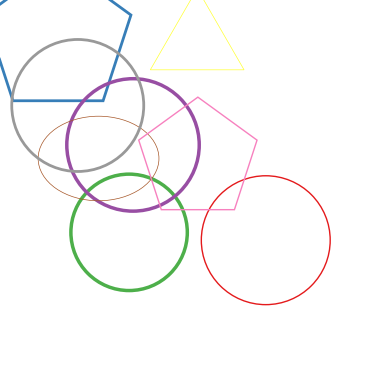[{"shape": "circle", "thickness": 1, "radius": 0.84, "center": [0.69, 0.376]}, {"shape": "pentagon", "thickness": 2, "radius": 1.0, "center": [0.151, 0.899]}, {"shape": "circle", "thickness": 2.5, "radius": 0.76, "center": [0.335, 0.397]}, {"shape": "circle", "thickness": 2.5, "radius": 0.86, "center": [0.345, 0.624]}, {"shape": "triangle", "thickness": 0.5, "radius": 0.7, "center": [0.512, 0.889]}, {"shape": "oval", "thickness": 0.5, "radius": 0.78, "center": [0.256, 0.588]}, {"shape": "pentagon", "thickness": 1, "radius": 0.81, "center": [0.514, 0.586]}, {"shape": "circle", "thickness": 2, "radius": 0.86, "center": [0.202, 0.726]}]